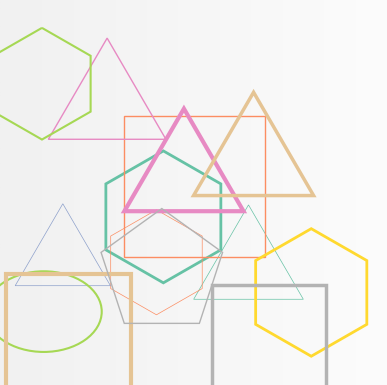[{"shape": "triangle", "thickness": 0.5, "radius": 0.82, "center": [0.641, 0.304]}, {"shape": "hexagon", "thickness": 2, "radius": 0.86, "center": [0.422, 0.437]}, {"shape": "hexagon", "thickness": 0.5, "radius": 0.68, "center": [0.404, 0.319]}, {"shape": "square", "thickness": 1, "radius": 0.92, "center": [0.502, 0.516]}, {"shape": "triangle", "thickness": 0.5, "radius": 0.71, "center": [0.162, 0.329]}, {"shape": "triangle", "thickness": 1, "radius": 0.88, "center": [0.276, 0.726]}, {"shape": "triangle", "thickness": 3, "radius": 0.89, "center": [0.475, 0.54]}, {"shape": "hexagon", "thickness": 1.5, "radius": 0.73, "center": [0.108, 0.783]}, {"shape": "oval", "thickness": 1.5, "radius": 0.75, "center": [0.113, 0.191]}, {"shape": "hexagon", "thickness": 2, "radius": 0.83, "center": [0.803, 0.24]}, {"shape": "square", "thickness": 3, "radius": 0.81, "center": [0.176, 0.126]}, {"shape": "triangle", "thickness": 2.5, "radius": 0.89, "center": [0.654, 0.581]}, {"shape": "square", "thickness": 2.5, "radius": 0.74, "center": [0.694, 0.112]}, {"shape": "pentagon", "thickness": 1, "radius": 0.82, "center": [0.418, 0.293]}]